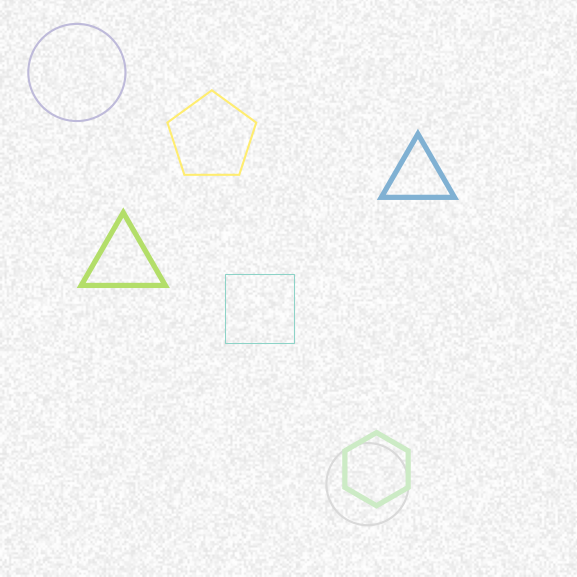[{"shape": "square", "thickness": 0.5, "radius": 0.3, "center": [0.449, 0.465]}, {"shape": "circle", "thickness": 1, "radius": 0.42, "center": [0.133, 0.874]}, {"shape": "triangle", "thickness": 2.5, "radius": 0.37, "center": [0.724, 0.694]}, {"shape": "triangle", "thickness": 2.5, "radius": 0.42, "center": [0.213, 0.547]}, {"shape": "circle", "thickness": 1, "radius": 0.36, "center": [0.636, 0.161]}, {"shape": "hexagon", "thickness": 2.5, "radius": 0.32, "center": [0.652, 0.187]}, {"shape": "pentagon", "thickness": 1, "radius": 0.4, "center": [0.367, 0.762]}]